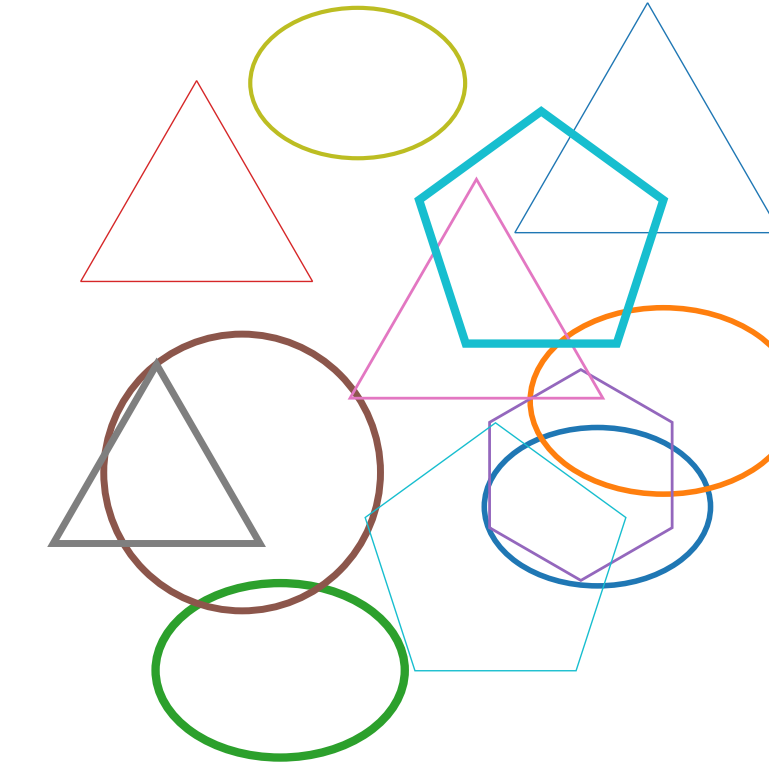[{"shape": "oval", "thickness": 2, "radius": 0.73, "center": [0.776, 0.342]}, {"shape": "triangle", "thickness": 0.5, "radius": 1.0, "center": [0.841, 0.797]}, {"shape": "oval", "thickness": 2, "radius": 0.86, "center": [0.861, 0.479]}, {"shape": "oval", "thickness": 3, "radius": 0.81, "center": [0.364, 0.129]}, {"shape": "triangle", "thickness": 0.5, "radius": 0.87, "center": [0.255, 0.721]}, {"shape": "hexagon", "thickness": 1, "radius": 0.68, "center": [0.754, 0.383]}, {"shape": "circle", "thickness": 2.5, "radius": 0.9, "center": [0.314, 0.386]}, {"shape": "triangle", "thickness": 1, "radius": 0.95, "center": [0.619, 0.578]}, {"shape": "triangle", "thickness": 2.5, "radius": 0.78, "center": [0.203, 0.372]}, {"shape": "oval", "thickness": 1.5, "radius": 0.7, "center": [0.465, 0.892]}, {"shape": "pentagon", "thickness": 0.5, "radius": 0.89, "center": [0.644, 0.273]}, {"shape": "pentagon", "thickness": 3, "radius": 0.83, "center": [0.703, 0.689]}]